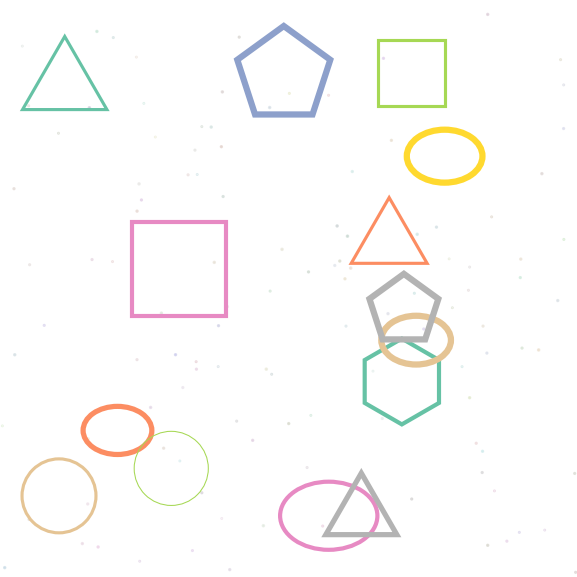[{"shape": "hexagon", "thickness": 2, "radius": 0.37, "center": [0.696, 0.339]}, {"shape": "triangle", "thickness": 1.5, "radius": 0.42, "center": [0.112, 0.852]}, {"shape": "triangle", "thickness": 1.5, "radius": 0.38, "center": [0.674, 0.581]}, {"shape": "oval", "thickness": 2.5, "radius": 0.3, "center": [0.203, 0.254]}, {"shape": "pentagon", "thickness": 3, "radius": 0.42, "center": [0.491, 0.869]}, {"shape": "square", "thickness": 2, "radius": 0.41, "center": [0.311, 0.534]}, {"shape": "oval", "thickness": 2, "radius": 0.42, "center": [0.569, 0.106]}, {"shape": "square", "thickness": 1.5, "radius": 0.29, "center": [0.712, 0.872]}, {"shape": "circle", "thickness": 0.5, "radius": 0.32, "center": [0.297, 0.188]}, {"shape": "oval", "thickness": 3, "radius": 0.33, "center": [0.77, 0.729]}, {"shape": "circle", "thickness": 1.5, "radius": 0.32, "center": [0.102, 0.141]}, {"shape": "oval", "thickness": 3, "radius": 0.3, "center": [0.721, 0.41]}, {"shape": "triangle", "thickness": 2.5, "radius": 0.36, "center": [0.626, 0.109]}, {"shape": "pentagon", "thickness": 3, "radius": 0.31, "center": [0.699, 0.462]}]